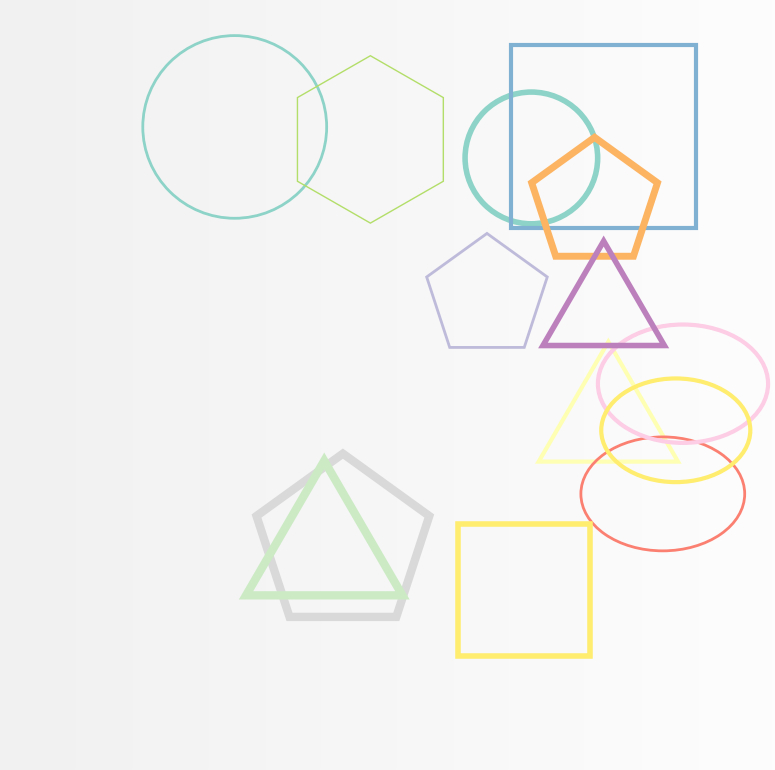[{"shape": "circle", "thickness": 2, "radius": 0.43, "center": [0.686, 0.795]}, {"shape": "circle", "thickness": 1, "radius": 0.59, "center": [0.303, 0.835]}, {"shape": "triangle", "thickness": 1.5, "radius": 0.52, "center": [0.785, 0.452]}, {"shape": "pentagon", "thickness": 1, "radius": 0.41, "center": [0.628, 0.615]}, {"shape": "oval", "thickness": 1, "radius": 0.53, "center": [0.855, 0.359]}, {"shape": "square", "thickness": 1.5, "radius": 0.6, "center": [0.779, 0.823]}, {"shape": "pentagon", "thickness": 2.5, "radius": 0.43, "center": [0.767, 0.736]}, {"shape": "hexagon", "thickness": 0.5, "radius": 0.54, "center": [0.478, 0.819]}, {"shape": "oval", "thickness": 1.5, "radius": 0.55, "center": [0.881, 0.502]}, {"shape": "pentagon", "thickness": 3, "radius": 0.59, "center": [0.442, 0.294]}, {"shape": "triangle", "thickness": 2, "radius": 0.45, "center": [0.779, 0.596]}, {"shape": "triangle", "thickness": 3, "radius": 0.58, "center": [0.418, 0.285]}, {"shape": "oval", "thickness": 1.5, "radius": 0.48, "center": [0.872, 0.441]}, {"shape": "square", "thickness": 2, "radius": 0.43, "center": [0.676, 0.234]}]